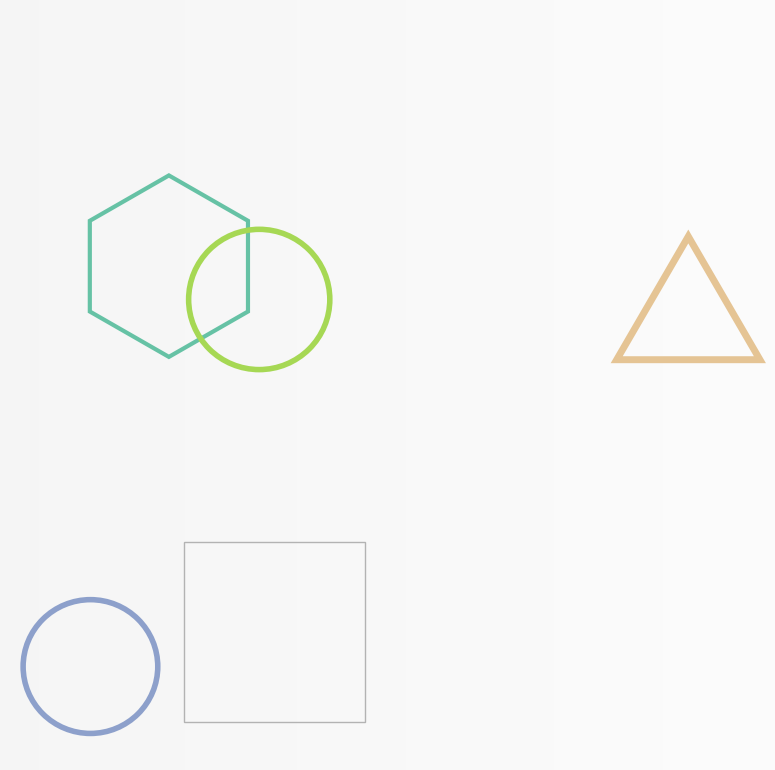[{"shape": "hexagon", "thickness": 1.5, "radius": 0.59, "center": [0.218, 0.654]}, {"shape": "circle", "thickness": 2, "radius": 0.43, "center": [0.117, 0.134]}, {"shape": "circle", "thickness": 2, "radius": 0.46, "center": [0.334, 0.611]}, {"shape": "triangle", "thickness": 2.5, "radius": 0.53, "center": [0.888, 0.586]}, {"shape": "square", "thickness": 0.5, "radius": 0.58, "center": [0.354, 0.179]}]